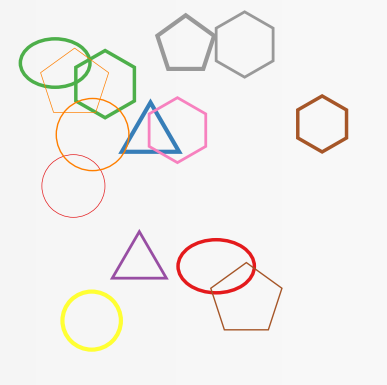[{"shape": "circle", "thickness": 0.5, "radius": 0.41, "center": [0.189, 0.517]}, {"shape": "oval", "thickness": 2.5, "radius": 0.49, "center": [0.558, 0.308]}, {"shape": "triangle", "thickness": 3, "radius": 0.43, "center": [0.388, 0.648]}, {"shape": "hexagon", "thickness": 2.5, "radius": 0.44, "center": [0.271, 0.781]}, {"shape": "oval", "thickness": 2.5, "radius": 0.45, "center": [0.142, 0.836]}, {"shape": "triangle", "thickness": 2, "radius": 0.4, "center": [0.36, 0.318]}, {"shape": "pentagon", "thickness": 0.5, "radius": 0.46, "center": [0.193, 0.783]}, {"shape": "circle", "thickness": 1, "radius": 0.47, "center": [0.239, 0.651]}, {"shape": "circle", "thickness": 3, "radius": 0.38, "center": [0.237, 0.167]}, {"shape": "pentagon", "thickness": 1, "radius": 0.48, "center": [0.636, 0.221]}, {"shape": "hexagon", "thickness": 2.5, "radius": 0.36, "center": [0.831, 0.678]}, {"shape": "hexagon", "thickness": 2, "radius": 0.42, "center": [0.458, 0.662]}, {"shape": "pentagon", "thickness": 3, "radius": 0.38, "center": [0.479, 0.883]}, {"shape": "hexagon", "thickness": 2, "radius": 0.42, "center": [0.631, 0.884]}]